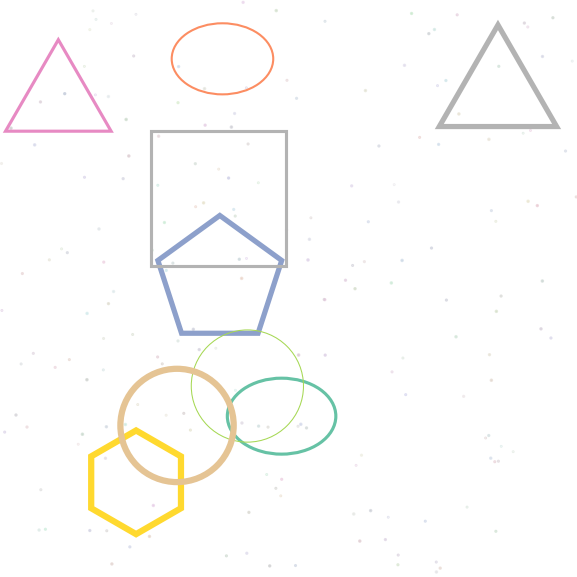[{"shape": "oval", "thickness": 1.5, "radius": 0.47, "center": [0.488, 0.279]}, {"shape": "oval", "thickness": 1, "radius": 0.44, "center": [0.385, 0.897]}, {"shape": "pentagon", "thickness": 2.5, "radius": 0.56, "center": [0.381, 0.513]}, {"shape": "triangle", "thickness": 1.5, "radius": 0.53, "center": [0.101, 0.825]}, {"shape": "circle", "thickness": 0.5, "radius": 0.49, "center": [0.428, 0.331]}, {"shape": "hexagon", "thickness": 3, "radius": 0.45, "center": [0.236, 0.164]}, {"shape": "circle", "thickness": 3, "radius": 0.49, "center": [0.307, 0.262]}, {"shape": "square", "thickness": 1.5, "radius": 0.58, "center": [0.379, 0.656]}, {"shape": "triangle", "thickness": 2.5, "radius": 0.59, "center": [0.862, 0.839]}]